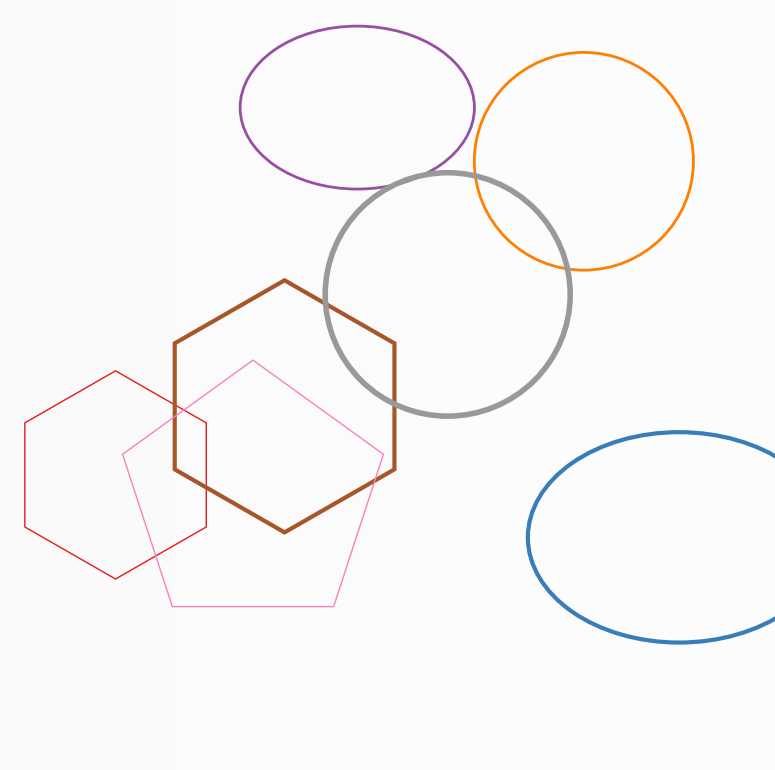[{"shape": "hexagon", "thickness": 0.5, "radius": 0.68, "center": [0.149, 0.383]}, {"shape": "oval", "thickness": 1.5, "radius": 0.98, "center": [0.876, 0.302]}, {"shape": "oval", "thickness": 1, "radius": 0.76, "center": [0.461, 0.86]}, {"shape": "circle", "thickness": 1, "radius": 0.71, "center": [0.753, 0.791]}, {"shape": "hexagon", "thickness": 1.5, "radius": 0.82, "center": [0.367, 0.472]}, {"shape": "pentagon", "thickness": 0.5, "radius": 0.88, "center": [0.326, 0.355]}, {"shape": "circle", "thickness": 2, "radius": 0.79, "center": [0.578, 0.618]}]